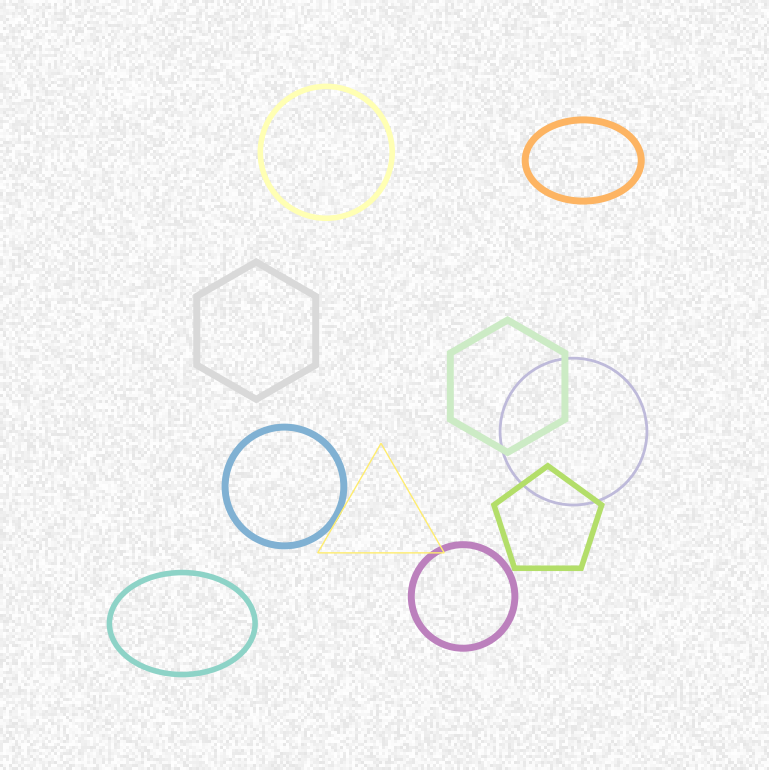[{"shape": "oval", "thickness": 2, "radius": 0.47, "center": [0.237, 0.19]}, {"shape": "circle", "thickness": 2, "radius": 0.43, "center": [0.424, 0.802]}, {"shape": "circle", "thickness": 1, "radius": 0.48, "center": [0.745, 0.439]}, {"shape": "circle", "thickness": 2.5, "radius": 0.39, "center": [0.369, 0.368]}, {"shape": "oval", "thickness": 2.5, "radius": 0.38, "center": [0.757, 0.792]}, {"shape": "pentagon", "thickness": 2, "radius": 0.37, "center": [0.711, 0.321]}, {"shape": "hexagon", "thickness": 2.5, "radius": 0.45, "center": [0.333, 0.571]}, {"shape": "circle", "thickness": 2.5, "radius": 0.34, "center": [0.601, 0.225]}, {"shape": "hexagon", "thickness": 2.5, "radius": 0.43, "center": [0.659, 0.498]}, {"shape": "triangle", "thickness": 0.5, "radius": 0.47, "center": [0.495, 0.329]}]